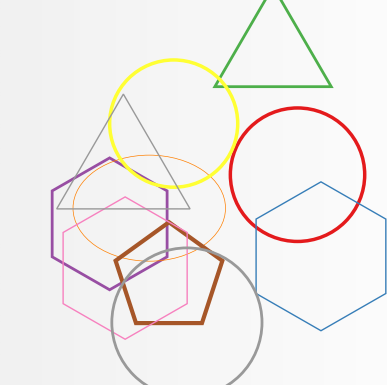[{"shape": "circle", "thickness": 2.5, "radius": 0.87, "center": [0.768, 0.546]}, {"shape": "hexagon", "thickness": 1, "radius": 0.97, "center": [0.828, 0.334]}, {"shape": "triangle", "thickness": 2, "radius": 0.87, "center": [0.705, 0.862]}, {"shape": "hexagon", "thickness": 2, "radius": 0.86, "center": [0.283, 0.419]}, {"shape": "oval", "thickness": 0.5, "radius": 0.98, "center": [0.385, 0.459]}, {"shape": "circle", "thickness": 2.5, "radius": 0.83, "center": [0.448, 0.679]}, {"shape": "pentagon", "thickness": 3, "radius": 0.72, "center": [0.436, 0.278]}, {"shape": "hexagon", "thickness": 1, "radius": 0.92, "center": [0.323, 0.304]}, {"shape": "triangle", "thickness": 1, "radius": 0.99, "center": [0.318, 0.557]}, {"shape": "circle", "thickness": 2, "radius": 0.97, "center": [0.482, 0.162]}]